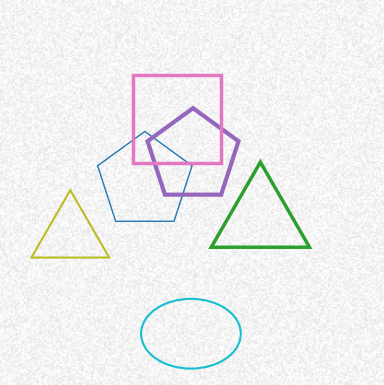[{"shape": "pentagon", "thickness": 1, "radius": 0.64, "center": [0.376, 0.53]}, {"shape": "triangle", "thickness": 2.5, "radius": 0.74, "center": [0.676, 0.432]}, {"shape": "pentagon", "thickness": 3, "radius": 0.62, "center": [0.501, 0.595]}, {"shape": "square", "thickness": 2.5, "radius": 0.57, "center": [0.46, 0.692]}, {"shape": "triangle", "thickness": 1.5, "radius": 0.58, "center": [0.183, 0.389]}, {"shape": "oval", "thickness": 1.5, "radius": 0.65, "center": [0.496, 0.133]}]